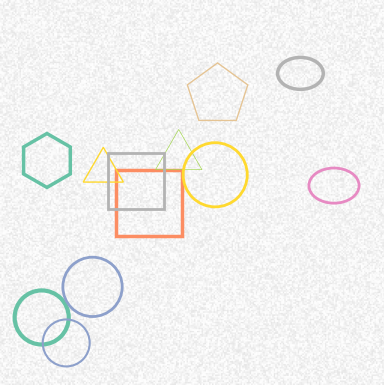[{"shape": "hexagon", "thickness": 2.5, "radius": 0.35, "center": [0.122, 0.583]}, {"shape": "circle", "thickness": 3, "radius": 0.35, "center": [0.108, 0.175]}, {"shape": "square", "thickness": 2.5, "radius": 0.43, "center": [0.387, 0.472]}, {"shape": "circle", "thickness": 1.5, "radius": 0.31, "center": [0.172, 0.109]}, {"shape": "circle", "thickness": 2, "radius": 0.39, "center": [0.24, 0.255]}, {"shape": "oval", "thickness": 2, "radius": 0.33, "center": [0.868, 0.518]}, {"shape": "triangle", "thickness": 0.5, "radius": 0.35, "center": [0.464, 0.594]}, {"shape": "circle", "thickness": 2, "radius": 0.42, "center": [0.559, 0.546]}, {"shape": "triangle", "thickness": 1, "radius": 0.3, "center": [0.268, 0.557]}, {"shape": "pentagon", "thickness": 1, "radius": 0.41, "center": [0.565, 0.754]}, {"shape": "oval", "thickness": 2.5, "radius": 0.3, "center": [0.78, 0.809]}, {"shape": "square", "thickness": 2, "radius": 0.37, "center": [0.353, 0.529]}]